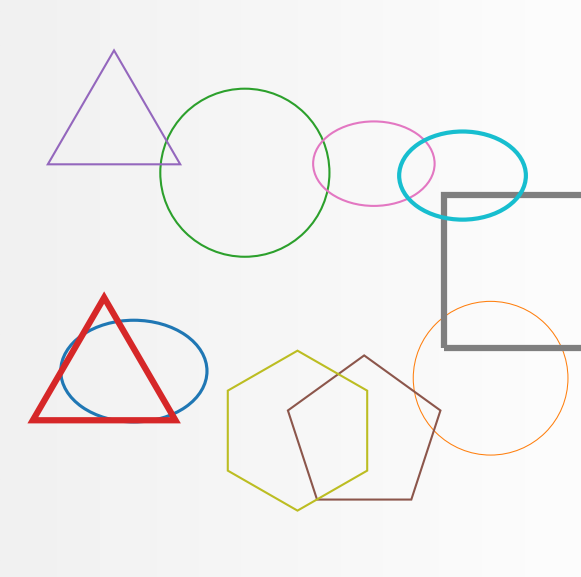[{"shape": "oval", "thickness": 1.5, "radius": 0.63, "center": [0.23, 0.357]}, {"shape": "circle", "thickness": 0.5, "radius": 0.67, "center": [0.844, 0.344]}, {"shape": "circle", "thickness": 1, "radius": 0.73, "center": [0.421, 0.7]}, {"shape": "triangle", "thickness": 3, "radius": 0.71, "center": [0.179, 0.342]}, {"shape": "triangle", "thickness": 1, "radius": 0.66, "center": [0.196, 0.78]}, {"shape": "pentagon", "thickness": 1, "radius": 0.69, "center": [0.627, 0.246]}, {"shape": "oval", "thickness": 1, "radius": 0.52, "center": [0.643, 0.716]}, {"shape": "square", "thickness": 3, "radius": 0.66, "center": [0.896, 0.529]}, {"shape": "hexagon", "thickness": 1, "radius": 0.69, "center": [0.512, 0.253]}, {"shape": "oval", "thickness": 2, "radius": 0.55, "center": [0.796, 0.695]}]